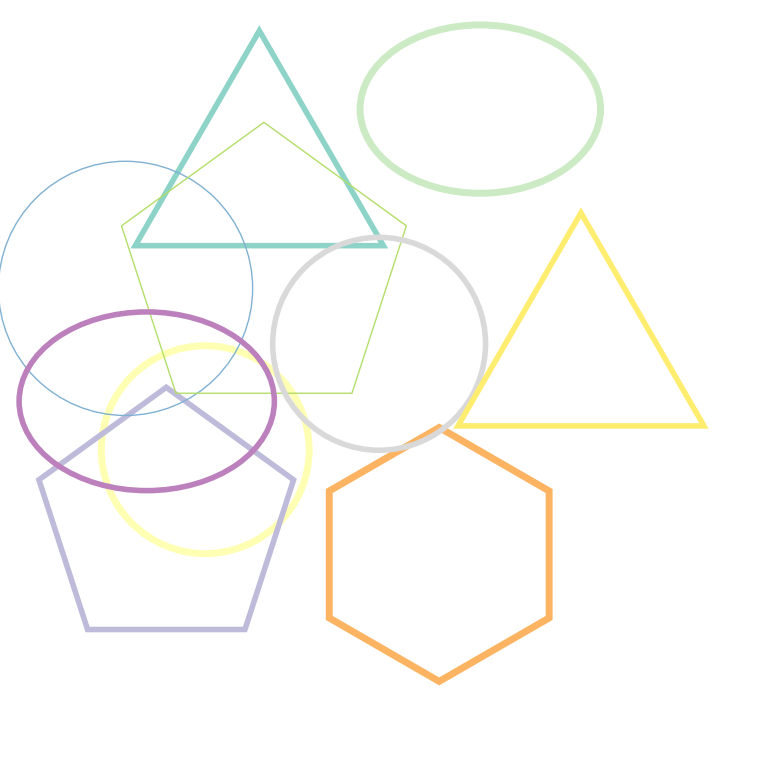[{"shape": "triangle", "thickness": 2, "radius": 0.93, "center": [0.337, 0.774]}, {"shape": "circle", "thickness": 2.5, "radius": 0.67, "center": [0.267, 0.416]}, {"shape": "pentagon", "thickness": 2, "radius": 0.87, "center": [0.216, 0.323]}, {"shape": "circle", "thickness": 0.5, "radius": 0.83, "center": [0.163, 0.625]}, {"shape": "hexagon", "thickness": 2.5, "radius": 0.82, "center": [0.57, 0.28]}, {"shape": "pentagon", "thickness": 0.5, "radius": 0.97, "center": [0.343, 0.647]}, {"shape": "circle", "thickness": 2, "radius": 0.69, "center": [0.492, 0.554]}, {"shape": "oval", "thickness": 2, "radius": 0.83, "center": [0.191, 0.479]}, {"shape": "oval", "thickness": 2.5, "radius": 0.78, "center": [0.624, 0.858]}, {"shape": "triangle", "thickness": 2, "radius": 0.92, "center": [0.754, 0.539]}]